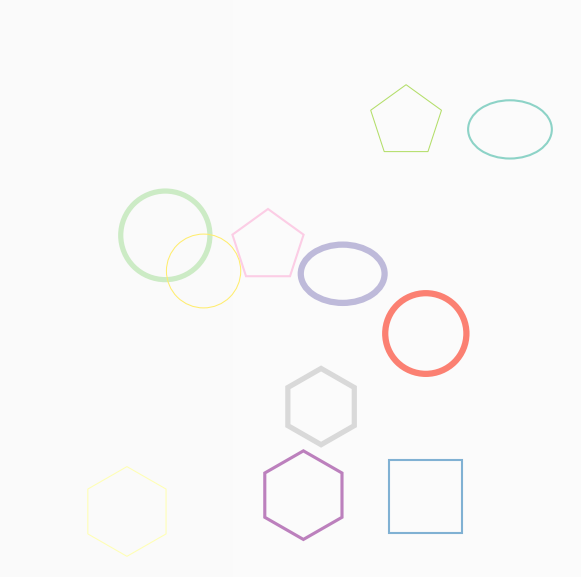[{"shape": "oval", "thickness": 1, "radius": 0.36, "center": [0.877, 0.775]}, {"shape": "hexagon", "thickness": 0.5, "radius": 0.39, "center": [0.218, 0.113]}, {"shape": "oval", "thickness": 3, "radius": 0.36, "center": [0.59, 0.525]}, {"shape": "circle", "thickness": 3, "radius": 0.35, "center": [0.733, 0.422]}, {"shape": "square", "thickness": 1, "radius": 0.32, "center": [0.732, 0.14]}, {"shape": "pentagon", "thickness": 0.5, "radius": 0.32, "center": [0.699, 0.788]}, {"shape": "pentagon", "thickness": 1, "radius": 0.32, "center": [0.461, 0.573]}, {"shape": "hexagon", "thickness": 2.5, "radius": 0.33, "center": [0.552, 0.295]}, {"shape": "hexagon", "thickness": 1.5, "radius": 0.38, "center": [0.522, 0.142]}, {"shape": "circle", "thickness": 2.5, "radius": 0.38, "center": [0.284, 0.592]}, {"shape": "circle", "thickness": 0.5, "radius": 0.32, "center": [0.35, 0.53]}]